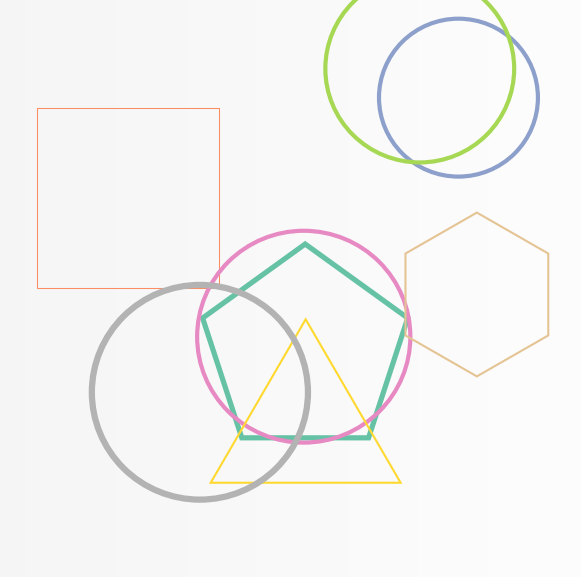[{"shape": "pentagon", "thickness": 2.5, "radius": 0.93, "center": [0.525, 0.391]}, {"shape": "square", "thickness": 0.5, "radius": 0.78, "center": [0.22, 0.657]}, {"shape": "circle", "thickness": 2, "radius": 0.68, "center": [0.789, 0.83]}, {"shape": "circle", "thickness": 2, "radius": 0.92, "center": [0.523, 0.416]}, {"shape": "circle", "thickness": 2, "radius": 0.81, "center": [0.722, 0.88]}, {"shape": "triangle", "thickness": 1, "radius": 0.94, "center": [0.526, 0.258]}, {"shape": "hexagon", "thickness": 1, "radius": 0.71, "center": [0.82, 0.489]}, {"shape": "circle", "thickness": 3, "radius": 0.93, "center": [0.344, 0.32]}]